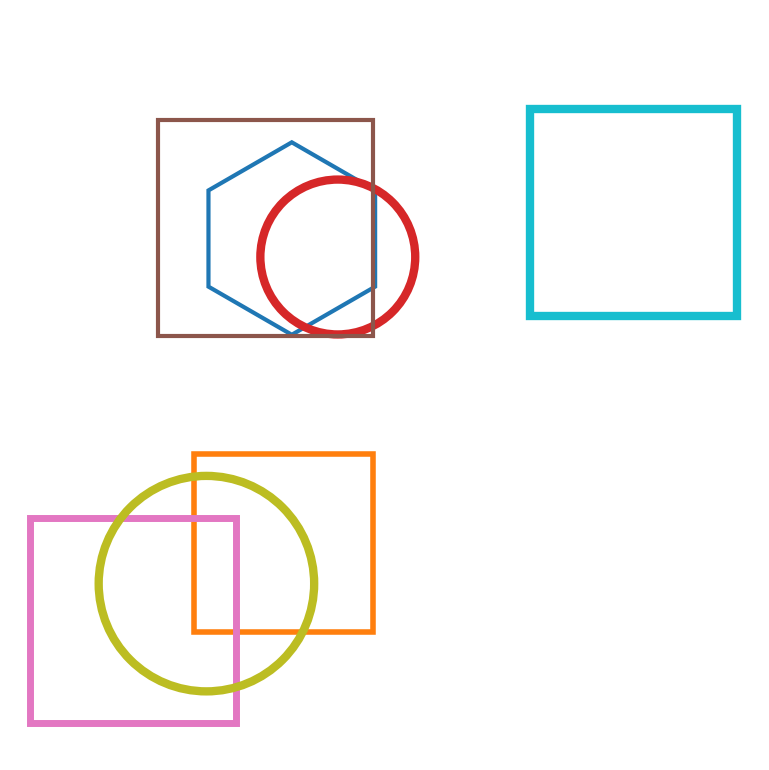[{"shape": "hexagon", "thickness": 1.5, "radius": 0.62, "center": [0.379, 0.69]}, {"shape": "square", "thickness": 2, "radius": 0.58, "center": [0.368, 0.295]}, {"shape": "circle", "thickness": 3, "radius": 0.5, "center": [0.439, 0.666]}, {"shape": "square", "thickness": 1.5, "radius": 0.7, "center": [0.345, 0.704]}, {"shape": "square", "thickness": 2.5, "radius": 0.67, "center": [0.173, 0.194]}, {"shape": "circle", "thickness": 3, "radius": 0.7, "center": [0.268, 0.242]}, {"shape": "square", "thickness": 3, "radius": 0.67, "center": [0.822, 0.724]}]